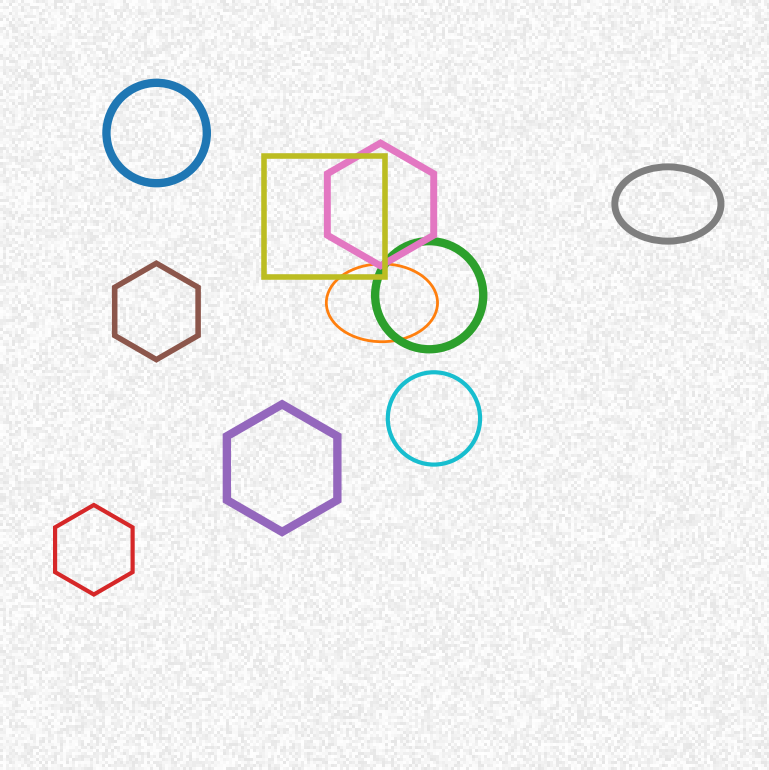[{"shape": "circle", "thickness": 3, "radius": 0.33, "center": [0.203, 0.827]}, {"shape": "oval", "thickness": 1, "radius": 0.36, "center": [0.496, 0.607]}, {"shape": "circle", "thickness": 3, "radius": 0.35, "center": [0.557, 0.617]}, {"shape": "hexagon", "thickness": 1.5, "radius": 0.29, "center": [0.122, 0.286]}, {"shape": "hexagon", "thickness": 3, "radius": 0.41, "center": [0.366, 0.392]}, {"shape": "hexagon", "thickness": 2, "radius": 0.31, "center": [0.203, 0.596]}, {"shape": "hexagon", "thickness": 2.5, "radius": 0.4, "center": [0.494, 0.734]}, {"shape": "oval", "thickness": 2.5, "radius": 0.34, "center": [0.867, 0.735]}, {"shape": "square", "thickness": 2, "radius": 0.39, "center": [0.422, 0.719]}, {"shape": "circle", "thickness": 1.5, "radius": 0.3, "center": [0.564, 0.457]}]